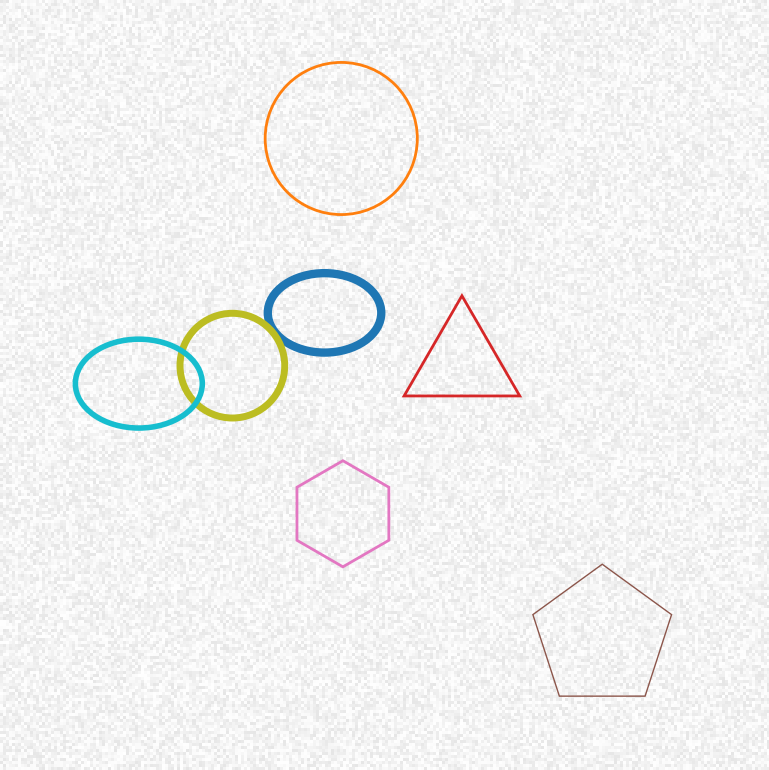[{"shape": "oval", "thickness": 3, "radius": 0.37, "center": [0.421, 0.594]}, {"shape": "circle", "thickness": 1, "radius": 0.49, "center": [0.443, 0.82]}, {"shape": "triangle", "thickness": 1, "radius": 0.43, "center": [0.6, 0.529]}, {"shape": "pentagon", "thickness": 0.5, "radius": 0.47, "center": [0.782, 0.173]}, {"shape": "hexagon", "thickness": 1, "radius": 0.34, "center": [0.445, 0.333]}, {"shape": "circle", "thickness": 2.5, "radius": 0.34, "center": [0.302, 0.525]}, {"shape": "oval", "thickness": 2, "radius": 0.41, "center": [0.18, 0.502]}]